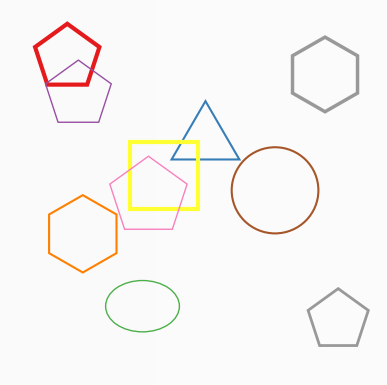[{"shape": "pentagon", "thickness": 3, "radius": 0.44, "center": [0.174, 0.851]}, {"shape": "triangle", "thickness": 1.5, "radius": 0.51, "center": [0.53, 0.636]}, {"shape": "oval", "thickness": 1, "radius": 0.48, "center": [0.368, 0.205]}, {"shape": "pentagon", "thickness": 1, "radius": 0.45, "center": [0.202, 0.755]}, {"shape": "hexagon", "thickness": 1.5, "radius": 0.5, "center": [0.214, 0.393]}, {"shape": "square", "thickness": 3, "radius": 0.44, "center": [0.423, 0.544]}, {"shape": "circle", "thickness": 1.5, "radius": 0.56, "center": [0.71, 0.506]}, {"shape": "pentagon", "thickness": 1, "radius": 0.52, "center": [0.383, 0.489]}, {"shape": "pentagon", "thickness": 2, "radius": 0.41, "center": [0.873, 0.169]}, {"shape": "hexagon", "thickness": 2.5, "radius": 0.48, "center": [0.839, 0.807]}]